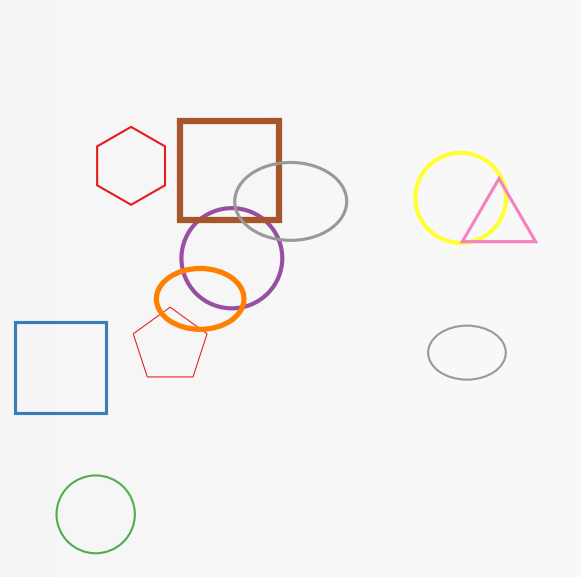[{"shape": "pentagon", "thickness": 0.5, "radius": 0.33, "center": [0.293, 0.4]}, {"shape": "hexagon", "thickness": 1, "radius": 0.34, "center": [0.226, 0.712]}, {"shape": "square", "thickness": 1.5, "radius": 0.39, "center": [0.104, 0.363]}, {"shape": "circle", "thickness": 1, "radius": 0.34, "center": [0.165, 0.108]}, {"shape": "circle", "thickness": 2, "radius": 0.43, "center": [0.399, 0.552]}, {"shape": "oval", "thickness": 2.5, "radius": 0.38, "center": [0.344, 0.482]}, {"shape": "circle", "thickness": 2, "radius": 0.39, "center": [0.793, 0.657]}, {"shape": "square", "thickness": 3, "radius": 0.43, "center": [0.395, 0.705]}, {"shape": "triangle", "thickness": 1.5, "radius": 0.36, "center": [0.859, 0.617]}, {"shape": "oval", "thickness": 1.5, "radius": 0.48, "center": [0.5, 0.65]}, {"shape": "oval", "thickness": 1, "radius": 0.33, "center": [0.803, 0.389]}]